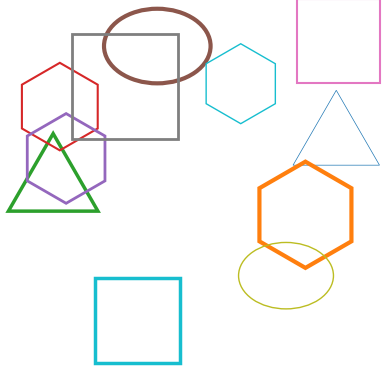[{"shape": "triangle", "thickness": 0.5, "radius": 0.65, "center": [0.873, 0.636]}, {"shape": "hexagon", "thickness": 3, "radius": 0.69, "center": [0.793, 0.442]}, {"shape": "triangle", "thickness": 2.5, "radius": 0.67, "center": [0.138, 0.519]}, {"shape": "hexagon", "thickness": 1.5, "radius": 0.57, "center": [0.155, 0.723]}, {"shape": "hexagon", "thickness": 2, "radius": 0.58, "center": [0.172, 0.588]}, {"shape": "oval", "thickness": 3, "radius": 0.69, "center": [0.409, 0.88]}, {"shape": "square", "thickness": 1.5, "radius": 0.54, "center": [0.879, 0.893]}, {"shape": "square", "thickness": 2, "radius": 0.68, "center": [0.325, 0.775]}, {"shape": "oval", "thickness": 1, "radius": 0.62, "center": [0.743, 0.284]}, {"shape": "hexagon", "thickness": 1, "radius": 0.52, "center": [0.625, 0.783]}, {"shape": "square", "thickness": 2.5, "radius": 0.55, "center": [0.357, 0.167]}]